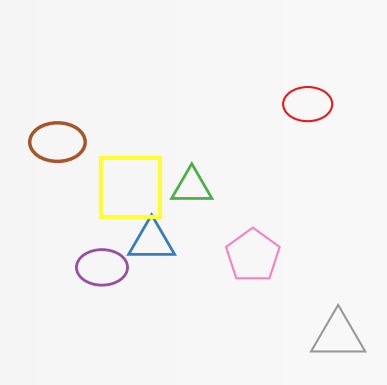[{"shape": "oval", "thickness": 1.5, "radius": 0.32, "center": [0.794, 0.73]}, {"shape": "triangle", "thickness": 2, "radius": 0.34, "center": [0.391, 0.374]}, {"shape": "triangle", "thickness": 2, "radius": 0.3, "center": [0.495, 0.515]}, {"shape": "oval", "thickness": 2, "radius": 0.33, "center": [0.263, 0.305]}, {"shape": "square", "thickness": 3, "radius": 0.38, "center": [0.337, 0.514]}, {"shape": "oval", "thickness": 2.5, "radius": 0.36, "center": [0.148, 0.631]}, {"shape": "pentagon", "thickness": 1.5, "radius": 0.36, "center": [0.652, 0.336]}, {"shape": "triangle", "thickness": 1.5, "radius": 0.4, "center": [0.873, 0.127]}]